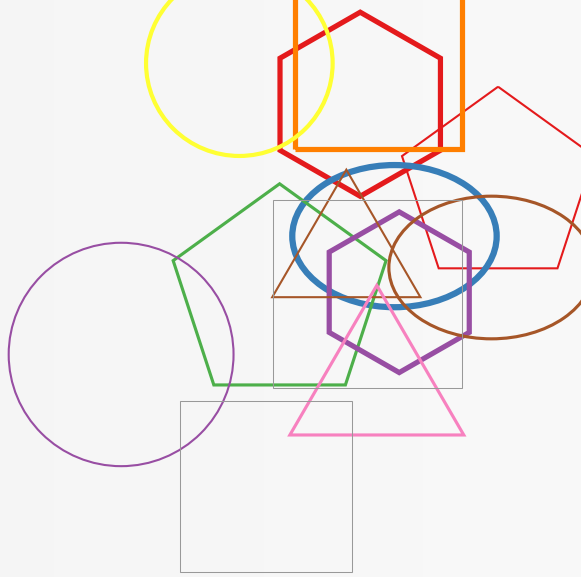[{"shape": "hexagon", "thickness": 2.5, "radius": 0.8, "center": [0.62, 0.819]}, {"shape": "pentagon", "thickness": 1, "radius": 0.87, "center": [0.857, 0.675]}, {"shape": "oval", "thickness": 3, "radius": 0.88, "center": [0.679, 0.59]}, {"shape": "pentagon", "thickness": 1.5, "radius": 0.96, "center": [0.481, 0.488]}, {"shape": "hexagon", "thickness": 2.5, "radius": 0.7, "center": [0.687, 0.493]}, {"shape": "circle", "thickness": 1, "radius": 0.97, "center": [0.208, 0.385]}, {"shape": "square", "thickness": 2.5, "radius": 0.72, "center": [0.651, 0.884]}, {"shape": "circle", "thickness": 2, "radius": 0.8, "center": [0.412, 0.89]}, {"shape": "triangle", "thickness": 1, "radius": 0.74, "center": [0.596, 0.558]}, {"shape": "oval", "thickness": 1.5, "radius": 0.88, "center": [0.845, 0.536]}, {"shape": "triangle", "thickness": 1.5, "radius": 0.86, "center": [0.648, 0.332]}, {"shape": "square", "thickness": 0.5, "radius": 0.74, "center": [0.458, 0.157]}, {"shape": "square", "thickness": 0.5, "radius": 0.81, "center": [0.632, 0.49]}]